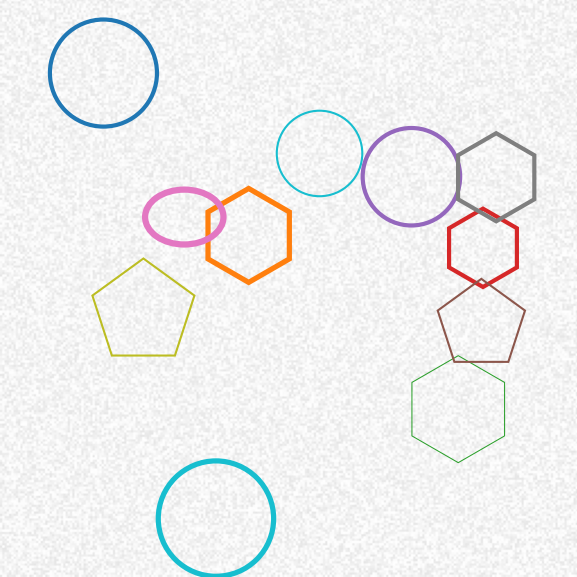[{"shape": "circle", "thickness": 2, "radius": 0.46, "center": [0.179, 0.873]}, {"shape": "hexagon", "thickness": 2.5, "radius": 0.41, "center": [0.431, 0.591]}, {"shape": "hexagon", "thickness": 0.5, "radius": 0.46, "center": [0.794, 0.291]}, {"shape": "hexagon", "thickness": 2, "radius": 0.34, "center": [0.836, 0.57]}, {"shape": "circle", "thickness": 2, "radius": 0.42, "center": [0.712, 0.693]}, {"shape": "pentagon", "thickness": 1, "radius": 0.4, "center": [0.833, 0.437]}, {"shape": "oval", "thickness": 3, "radius": 0.34, "center": [0.319, 0.623]}, {"shape": "hexagon", "thickness": 2, "radius": 0.38, "center": [0.859, 0.692]}, {"shape": "pentagon", "thickness": 1, "radius": 0.46, "center": [0.248, 0.459]}, {"shape": "circle", "thickness": 1, "radius": 0.37, "center": [0.553, 0.733]}, {"shape": "circle", "thickness": 2.5, "radius": 0.5, "center": [0.374, 0.101]}]